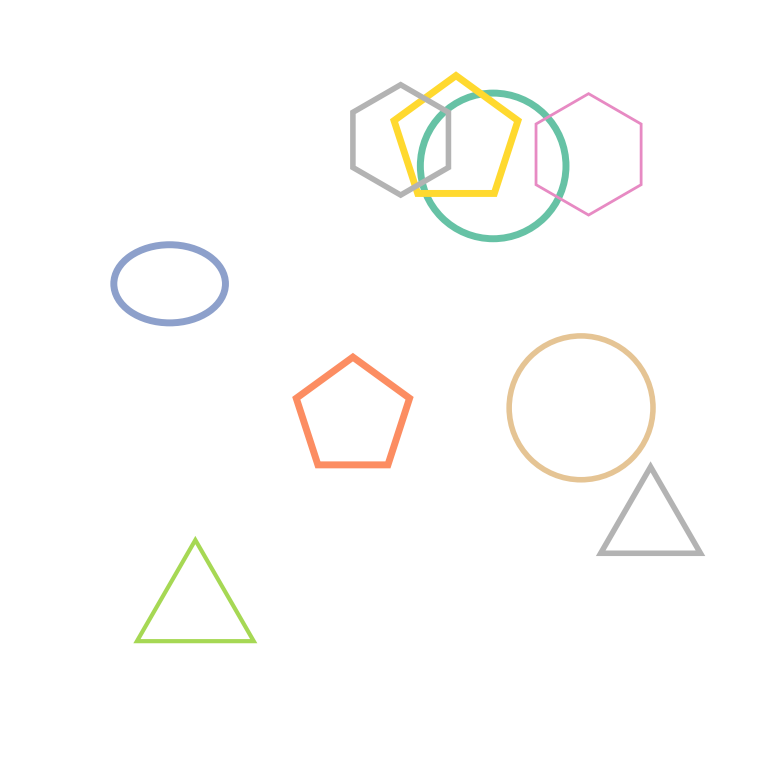[{"shape": "circle", "thickness": 2.5, "radius": 0.47, "center": [0.64, 0.785]}, {"shape": "pentagon", "thickness": 2.5, "radius": 0.39, "center": [0.458, 0.459]}, {"shape": "oval", "thickness": 2.5, "radius": 0.36, "center": [0.22, 0.631]}, {"shape": "hexagon", "thickness": 1, "radius": 0.39, "center": [0.764, 0.8]}, {"shape": "triangle", "thickness": 1.5, "radius": 0.44, "center": [0.254, 0.211]}, {"shape": "pentagon", "thickness": 2.5, "radius": 0.42, "center": [0.592, 0.817]}, {"shape": "circle", "thickness": 2, "radius": 0.47, "center": [0.755, 0.47]}, {"shape": "triangle", "thickness": 2, "radius": 0.37, "center": [0.845, 0.319]}, {"shape": "hexagon", "thickness": 2, "radius": 0.36, "center": [0.52, 0.818]}]